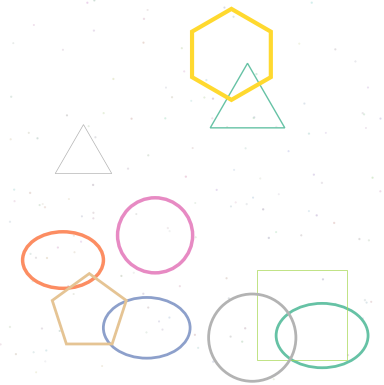[{"shape": "oval", "thickness": 2, "radius": 0.6, "center": [0.837, 0.128]}, {"shape": "triangle", "thickness": 1, "radius": 0.56, "center": [0.643, 0.724]}, {"shape": "oval", "thickness": 2.5, "radius": 0.52, "center": [0.164, 0.325]}, {"shape": "oval", "thickness": 2, "radius": 0.56, "center": [0.381, 0.149]}, {"shape": "circle", "thickness": 2.5, "radius": 0.49, "center": [0.403, 0.389]}, {"shape": "square", "thickness": 0.5, "radius": 0.58, "center": [0.785, 0.181]}, {"shape": "hexagon", "thickness": 3, "radius": 0.59, "center": [0.601, 0.859]}, {"shape": "pentagon", "thickness": 2, "radius": 0.51, "center": [0.232, 0.188]}, {"shape": "circle", "thickness": 2, "radius": 0.57, "center": [0.655, 0.123]}, {"shape": "triangle", "thickness": 0.5, "radius": 0.42, "center": [0.217, 0.592]}]